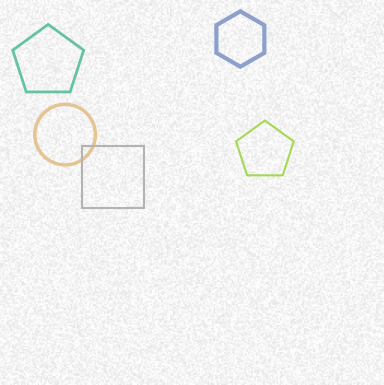[{"shape": "pentagon", "thickness": 2, "radius": 0.48, "center": [0.125, 0.84]}, {"shape": "hexagon", "thickness": 3, "radius": 0.36, "center": [0.624, 0.899]}, {"shape": "pentagon", "thickness": 1.5, "radius": 0.39, "center": [0.688, 0.608]}, {"shape": "circle", "thickness": 2.5, "radius": 0.39, "center": [0.169, 0.65]}, {"shape": "square", "thickness": 1.5, "radius": 0.4, "center": [0.294, 0.541]}]